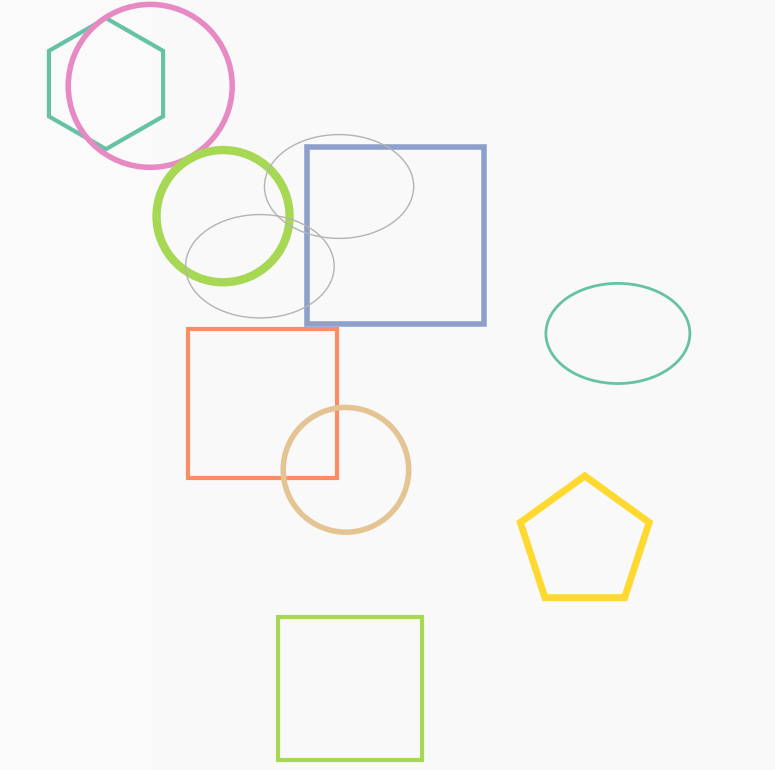[{"shape": "oval", "thickness": 1, "radius": 0.46, "center": [0.797, 0.567]}, {"shape": "hexagon", "thickness": 1.5, "radius": 0.43, "center": [0.137, 0.891]}, {"shape": "square", "thickness": 1.5, "radius": 0.48, "center": [0.339, 0.476]}, {"shape": "square", "thickness": 2, "radius": 0.57, "center": [0.51, 0.694]}, {"shape": "circle", "thickness": 2, "radius": 0.53, "center": [0.194, 0.888]}, {"shape": "square", "thickness": 1.5, "radius": 0.46, "center": [0.451, 0.105]}, {"shape": "circle", "thickness": 3, "radius": 0.43, "center": [0.288, 0.719]}, {"shape": "pentagon", "thickness": 2.5, "radius": 0.44, "center": [0.755, 0.295]}, {"shape": "circle", "thickness": 2, "radius": 0.4, "center": [0.446, 0.39]}, {"shape": "oval", "thickness": 0.5, "radius": 0.48, "center": [0.437, 0.758]}, {"shape": "oval", "thickness": 0.5, "radius": 0.48, "center": [0.335, 0.654]}]